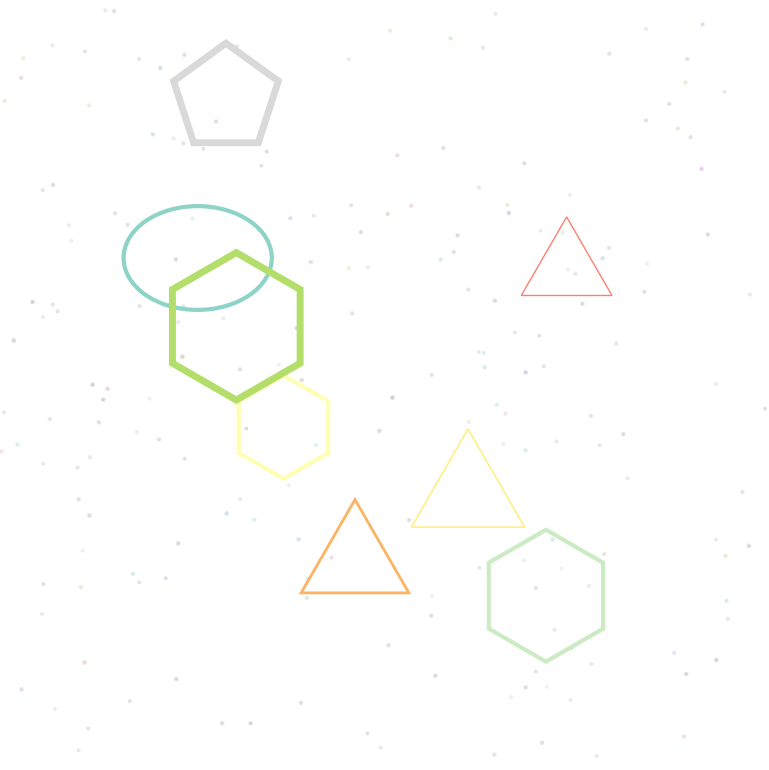[{"shape": "oval", "thickness": 1.5, "radius": 0.48, "center": [0.257, 0.665]}, {"shape": "hexagon", "thickness": 1.5, "radius": 0.34, "center": [0.368, 0.445]}, {"shape": "triangle", "thickness": 0.5, "radius": 0.34, "center": [0.736, 0.65]}, {"shape": "triangle", "thickness": 1, "radius": 0.4, "center": [0.461, 0.27]}, {"shape": "hexagon", "thickness": 2.5, "radius": 0.48, "center": [0.307, 0.576]}, {"shape": "pentagon", "thickness": 2.5, "radius": 0.36, "center": [0.293, 0.872]}, {"shape": "hexagon", "thickness": 1.5, "radius": 0.43, "center": [0.709, 0.226]}, {"shape": "triangle", "thickness": 0.5, "radius": 0.42, "center": [0.608, 0.358]}]